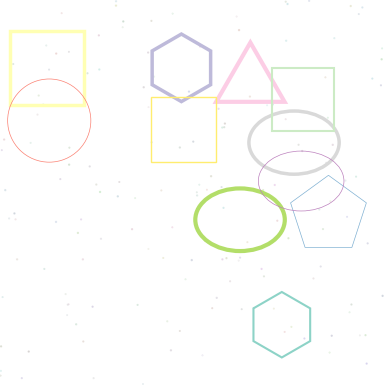[{"shape": "hexagon", "thickness": 1.5, "radius": 0.43, "center": [0.732, 0.157]}, {"shape": "square", "thickness": 2.5, "radius": 0.48, "center": [0.121, 0.823]}, {"shape": "hexagon", "thickness": 2.5, "radius": 0.44, "center": [0.471, 0.824]}, {"shape": "circle", "thickness": 0.5, "radius": 0.54, "center": [0.128, 0.687]}, {"shape": "pentagon", "thickness": 0.5, "radius": 0.52, "center": [0.853, 0.441]}, {"shape": "oval", "thickness": 3, "radius": 0.58, "center": [0.623, 0.429]}, {"shape": "triangle", "thickness": 3, "radius": 0.51, "center": [0.65, 0.787]}, {"shape": "oval", "thickness": 2.5, "radius": 0.59, "center": [0.764, 0.63]}, {"shape": "oval", "thickness": 0.5, "radius": 0.56, "center": [0.782, 0.53]}, {"shape": "square", "thickness": 1.5, "radius": 0.41, "center": [0.787, 0.742]}, {"shape": "square", "thickness": 1, "radius": 0.42, "center": [0.477, 0.663]}]